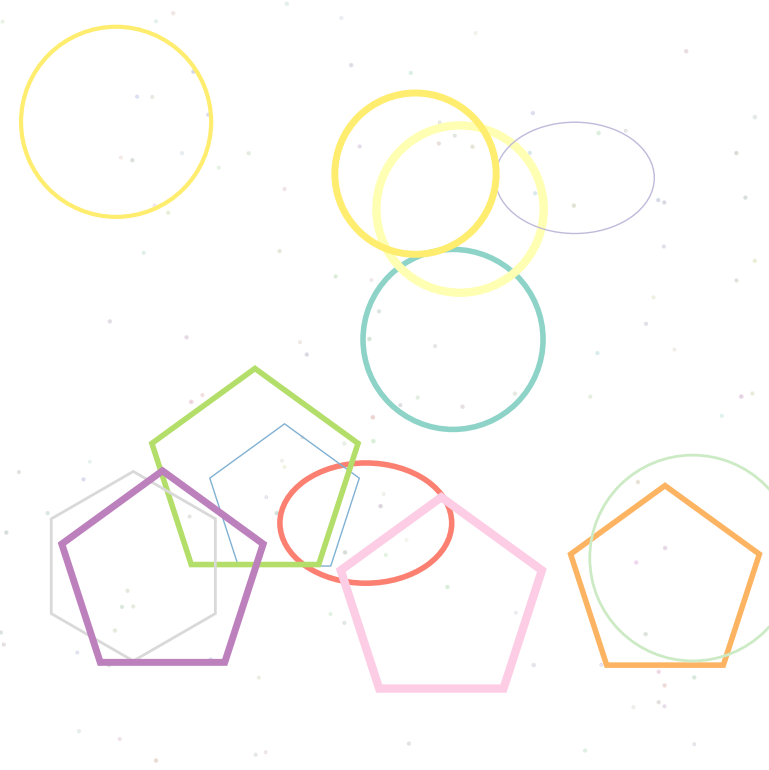[{"shape": "circle", "thickness": 2, "radius": 0.58, "center": [0.588, 0.559]}, {"shape": "circle", "thickness": 3, "radius": 0.54, "center": [0.597, 0.728]}, {"shape": "oval", "thickness": 0.5, "radius": 0.52, "center": [0.746, 0.769]}, {"shape": "oval", "thickness": 2, "radius": 0.56, "center": [0.475, 0.321]}, {"shape": "pentagon", "thickness": 0.5, "radius": 0.51, "center": [0.37, 0.347]}, {"shape": "pentagon", "thickness": 2, "radius": 0.64, "center": [0.864, 0.24]}, {"shape": "pentagon", "thickness": 2, "radius": 0.7, "center": [0.331, 0.381]}, {"shape": "pentagon", "thickness": 3, "radius": 0.69, "center": [0.573, 0.217]}, {"shape": "hexagon", "thickness": 1, "radius": 0.62, "center": [0.173, 0.265]}, {"shape": "pentagon", "thickness": 2.5, "radius": 0.69, "center": [0.211, 0.251]}, {"shape": "circle", "thickness": 1, "radius": 0.67, "center": [0.9, 0.275]}, {"shape": "circle", "thickness": 1.5, "radius": 0.62, "center": [0.151, 0.842]}, {"shape": "circle", "thickness": 2.5, "radius": 0.52, "center": [0.54, 0.774]}]